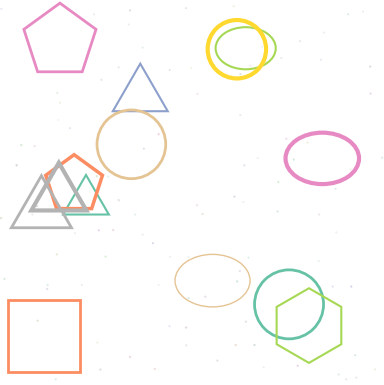[{"shape": "circle", "thickness": 2, "radius": 0.45, "center": [0.751, 0.209]}, {"shape": "triangle", "thickness": 1.5, "radius": 0.34, "center": [0.223, 0.477]}, {"shape": "pentagon", "thickness": 2.5, "radius": 0.39, "center": [0.193, 0.521]}, {"shape": "square", "thickness": 2, "radius": 0.47, "center": [0.113, 0.127]}, {"shape": "triangle", "thickness": 1.5, "radius": 0.41, "center": [0.364, 0.752]}, {"shape": "oval", "thickness": 3, "radius": 0.48, "center": [0.837, 0.589]}, {"shape": "pentagon", "thickness": 2, "radius": 0.49, "center": [0.156, 0.893]}, {"shape": "hexagon", "thickness": 1.5, "radius": 0.48, "center": [0.803, 0.154]}, {"shape": "oval", "thickness": 1.5, "radius": 0.39, "center": [0.638, 0.875]}, {"shape": "circle", "thickness": 3, "radius": 0.38, "center": [0.615, 0.872]}, {"shape": "circle", "thickness": 2, "radius": 0.45, "center": [0.341, 0.625]}, {"shape": "oval", "thickness": 1, "radius": 0.49, "center": [0.552, 0.271]}, {"shape": "triangle", "thickness": 3, "radius": 0.41, "center": [0.153, 0.495]}, {"shape": "triangle", "thickness": 2, "radius": 0.45, "center": [0.108, 0.454]}]